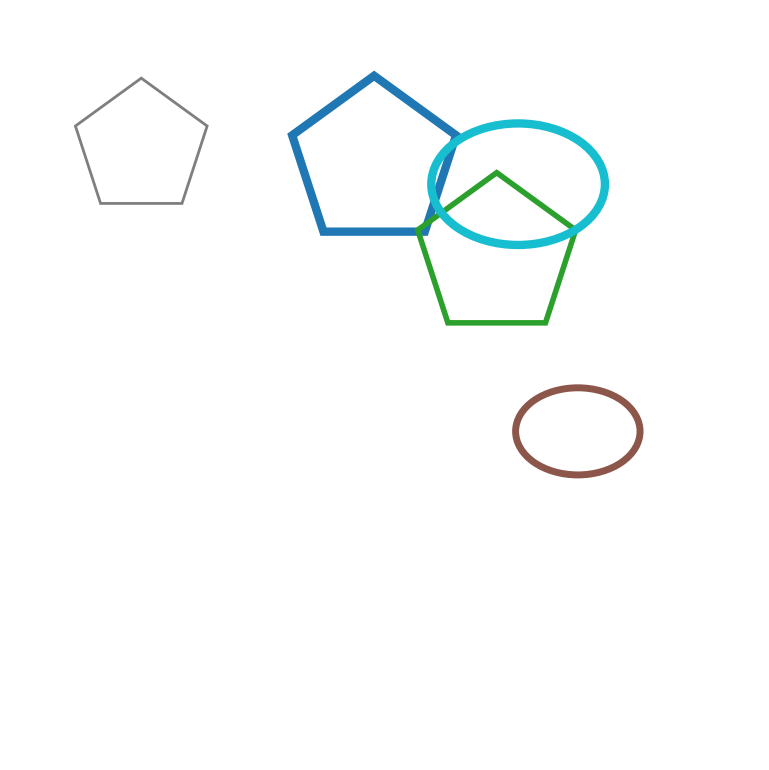[{"shape": "pentagon", "thickness": 3, "radius": 0.56, "center": [0.486, 0.79]}, {"shape": "pentagon", "thickness": 2, "radius": 0.54, "center": [0.645, 0.668]}, {"shape": "oval", "thickness": 2.5, "radius": 0.4, "center": [0.75, 0.44]}, {"shape": "pentagon", "thickness": 1, "radius": 0.45, "center": [0.183, 0.809]}, {"shape": "oval", "thickness": 3, "radius": 0.56, "center": [0.673, 0.761]}]